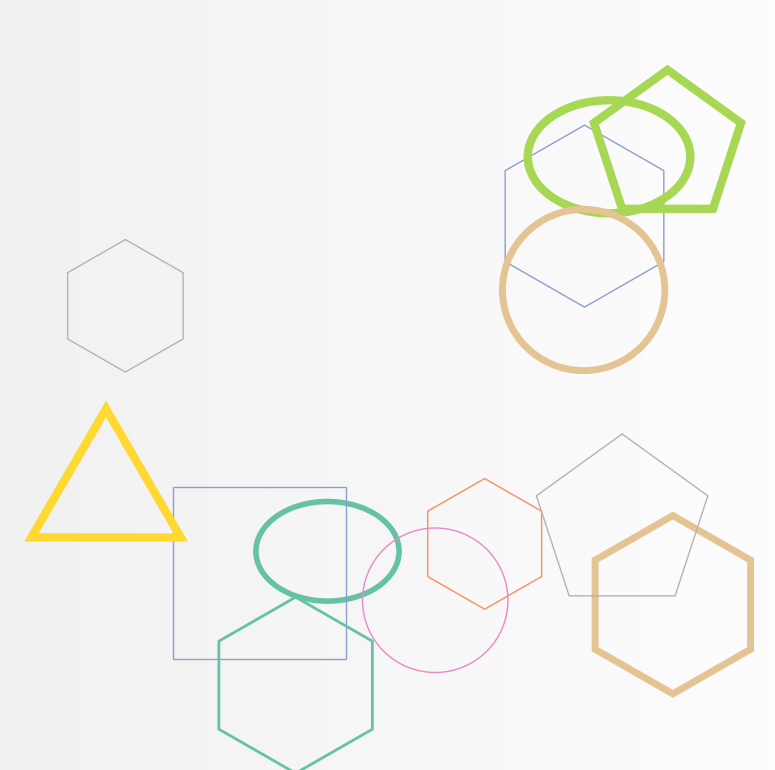[{"shape": "hexagon", "thickness": 1, "radius": 0.57, "center": [0.381, 0.11]}, {"shape": "oval", "thickness": 2, "radius": 0.46, "center": [0.423, 0.284]}, {"shape": "hexagon", "thickness": 0.5, "radius": 0.42, "center": [0.625, 0.294]}, {"shape": "square", "thickness": 0.5, "radius": 0.56, "center": [0.335, 0.256]}, {"shape": "hexagon", "thickness": 0.5, "radius": 0.59, "center": [0.754, 0.719]}, {"shape": "circle", "thickness": 0.5, "radius": 0.47, "center": [0.562, 0.22]}, {"shape": "oval", "thickness": 3, "radius": 0.52, "center": [0.786, 0.796]}, {"shape": "pentagon", "thickness": 3, "radius": 0.5, "center": [0.861, 0.81]}, {"shape": "triangle", "thickness": 3, "radius": 0.56, "center": [0.137, 0.358]}, {"shape": "circle", "thickness": 2.5, "radius": 0.52, "center": [0.753, 0.623]}, {"shape": "hexagon", "thickness": 2.5, "radius": 0.58, "center": [0.868, 0.215]}, {"shape": "pentagon", "thickness": 0.5, "radius": 0.58, "center": [0.803, 0.32]}, {"shape": "hexagon", "thickness": 0.5, "radius": 0.43, "center": [0.162, 0.603]}]